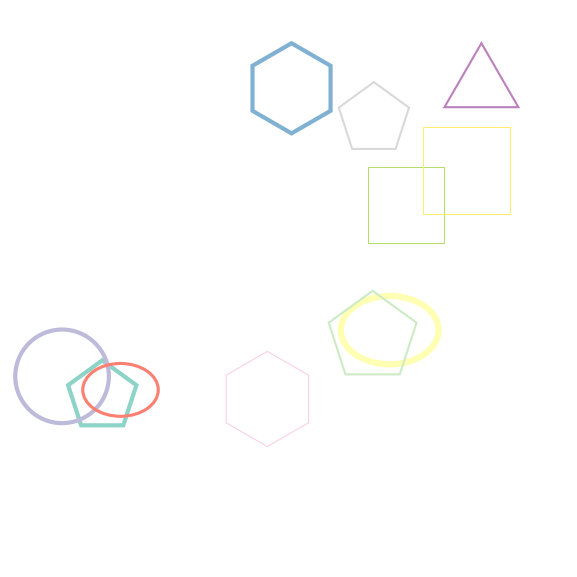[{"shape": "pentagon", "thickness": 2, "radius": 0.31, "center": [0.177, 0.313]}, {"shape": "oval", "thickness": 3, "radius": 0.42, "center": [0.675, 0.428]}, {"shape": "circle", "thickness": 2, "radius": 0.41, "center": [0.107, 0.347]}, {"shape": "oval", "thickness": 1.5, "radius": 0.33, "center": [0.209, 0.324]}, {"shape": "hexagon", "thickness": 2, "radius": 0.39, "center": [0.505, 0.846]}, {"shape": "square", "thickness": 0.5, "radius": 0.33, "center": [0.703, 0.644]}, {"shape": "hexagon", "thickness": 0.5, "radius": 0.41, "center": [0.463, 0.308]}, {"shape": "pentagon", "thickness": 1, "radius": 0.32, "center": [0.647, 0.793]}, {"shape": "triangle", "thickness": 1, "radius": 0.37, "center": [0.834, 0.85]}, {"shape": "pentagon", "thickness": 1, "radius": 0.4, "center": [0.645, 0.416]}, {"shape": "square", "thickness": 0.5, "radius": 0.37, "center": [0.808, 0.704]}]